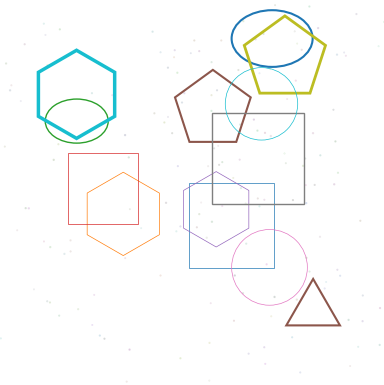[{"shape": "oval", "thickness": 1.5, "radius": 0.53, "center": [0.707, 0.9]}, {"shape": "square", "thickness": 0.5, "radius": 0.55, "center": [0.601, 0.415]}, {"shape": "hexagon", "thickness": 0.5, "radius": 0.54, "center": [0.32, 0.444]}, {"shape": "oval", "thickness": 1, "radius": 0.41, "center": [0.199, 0.685]}, {"shape": "square", "thickness": 0.5, "radius": 0.46, "center": [0.267, 0.51]}, {"shape": "hexagon", "thickness": 0.5, "radius": 0.49, "center": [0.562, 0.456]}, {"shape": "triangle", "thickness": 1.5, "radius": 0.4, "center": [0.813, 0.195]}, {"shape": "pentagon", "thickness": 1.5, "radius": 0.52, "center": [0.553, 0.715]}, {"shape": "circle", "thickness": 0.5, "radius": 0.49, "center": [0.7, 0.306]}, {"shape": "square", "thickness": 1, "radius": 0.6, "center": [0.671, 0.588]}, {"shape": "pentagon", "thickness": 2, "radius": 0.55, "center": [0.74, 0.848]}, {"shape": "hexagon", "thickness": 2.5, "radius": 0.57, "center": [0.199, 0.755]}, {"shape": "circle", "thickness": 0.5, "radius": 0.47, "center": [0.679, 0.73]}]